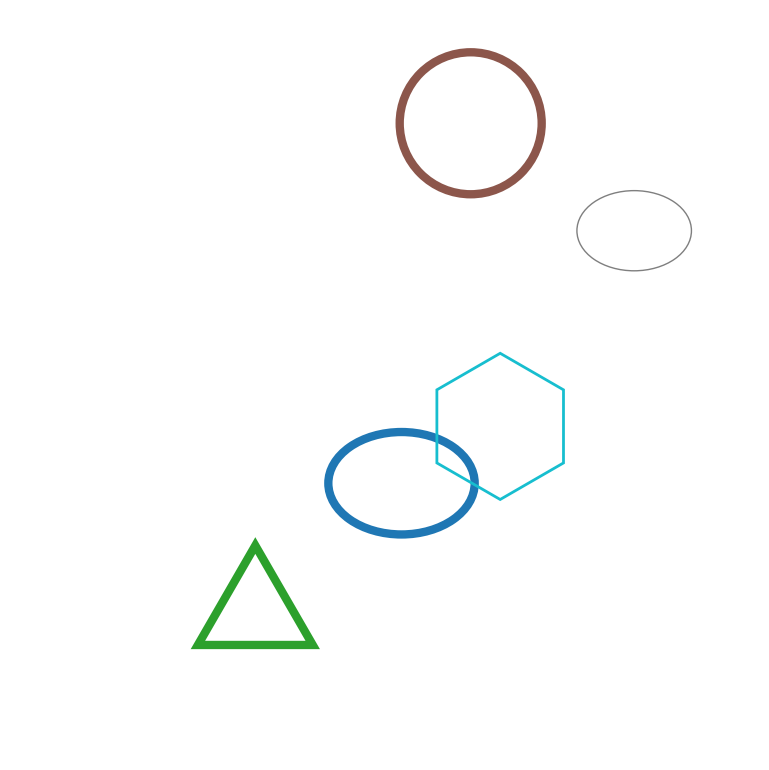[{"shape": "oval", "thickness": 3, "radius": 0.48, "center": [0.521, 0.372]}, {"shape": "triangle", "thickness": 3, "radius": 0.43, "center": [0.332, 0.205]}, {"shape": "circle", "thickness": 3, "radius": 0.46, "center": [0.611, 0.84]}, {"shape": "oval", "thickness": 0.5, "radius": 0.37, "center": [0.824, 0.7]}, {"shape": "hexagon", "thickness": 1, "radius": 0.47, "center": [0.65, 0.446]}]